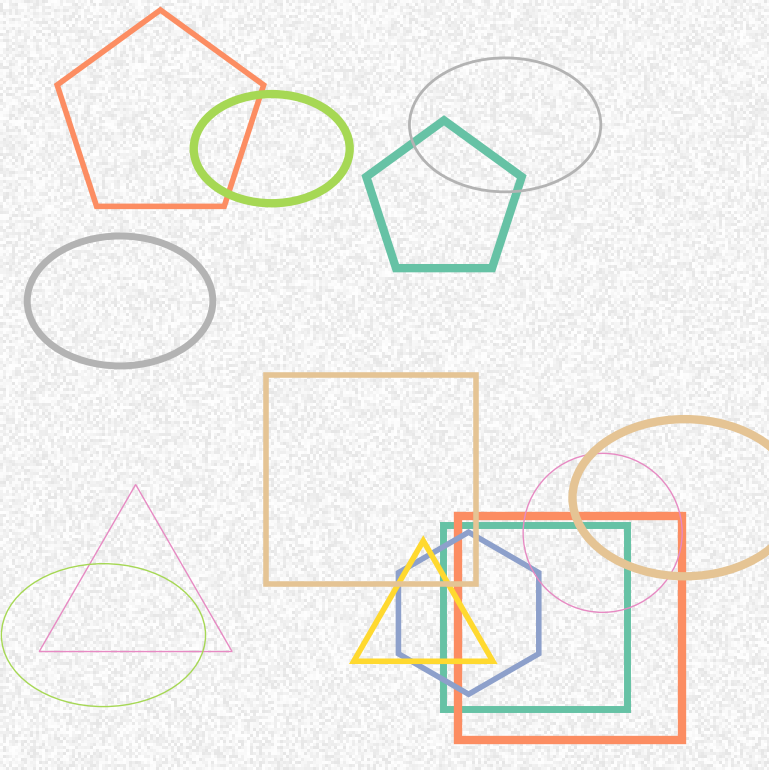[{"shape": "square", "thickness": 2.5, "radius": 0.6, "center": [0.695, 0.198]}, {"shape": "pentagon", "thickness": 3, "radius": 0.53, "center": [0.577, 0.738]}, {"shape": "pentagon", "thickness": 2, "radius": 0.7, "center": [0.208, 0.846]}, {"shape": "square", "thickness": 3, "radius": 0.73, "center": [0.74, 0.184]}, {"shape": "hexagon", "thickness": 2, "radius": 0.53, "center": [0.609, 0.204]}, {"shape": "triangle", "thickness": 0.5, "radius": 0.72, "center": [0.176, 0.226]}, {"shape": "circle", "thickness": 0.5, "radius": 0.52, "center": [0.783, 0.308]}, {"shape": "oval", "thickness": 3, "radius": 0.51, "center": [0.353, 0.807]}, {"shape": "oval", "thickness": 0.5, "radius": 0.66, "center": [0.134, 0.175]}, {"shape": "triangle", "thickness": 2, "radius": 0.52, "center": [0.55, 0.193]}, {"shape": "oval", "thickness": 3, "radius": 0.73, "center": [0.889, 0.354]}, {"shape": "square", "thickness": 2, "radius": 0.68, "center": [0.482, 0.378]}, {"shape": "oval", "thickness": 2.5, "radius": 0.6, "center": [0.156, 0.609]}, {"shape": "oval", "thickness": 1, "radius": 0.62, "center": [0.656, 0.838]}]